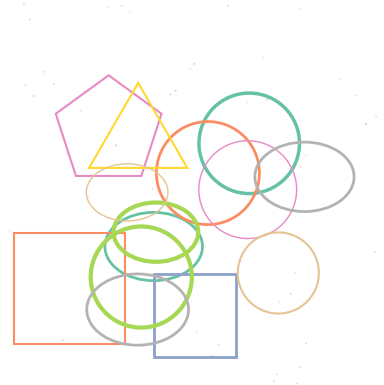[{"shape": "circle", "thickness": 2.5, "radius": 0.65, "center": [0.647, 0.628]}, {"shape": "oval", "thickness": 2, "radius": 0.63, "center": [0.399, 0.36]}, {"shape": "circle", "thickness": 2, "radius": 0.67, "center": [0.54, 0.55]}, {"shape": "square", "thickness": 1.5, "radius": 0.72, "center": [0.18, 0.251]}, {"shape": "square", "thickness": 2, "radius": 0.53, "center": [0.506, 0.18]}, {"shape": "circle", "thickness": 1, "radius": 0.64, "center": [0.643, 0.507]}, {"shape": "pentagon", "thickness": 1.5, "radius": 0.72, "center": [0.282, 0.66]}, {"shape": "circle", "thickness": 3, "radius": 0.66, "center": [0.367, 0.28]}, {"shape": "oval", "thickness": 3, "radius": 0.55, "center": [0.405, 0.397]}, {"shape": "triangle", "thickness": 1.5, "radius": 0.74, "center": [0.359, 0.638]}, {"shape": "oval", "thickness": 1, "radius": 0.53, "center": [0.33, 0.5]}, {"shape": "circle", "thickness": 1.5, "radius": 0.53, "center": [0.723, 0.291]}, {"shape": "oval", "thickness": 2, "radius": 0.64, "center": [0.791, 0.541]}, {"shape": "oval", "thickness": 2, "radius": 0.66, "center": [0.358, 0.196]}]